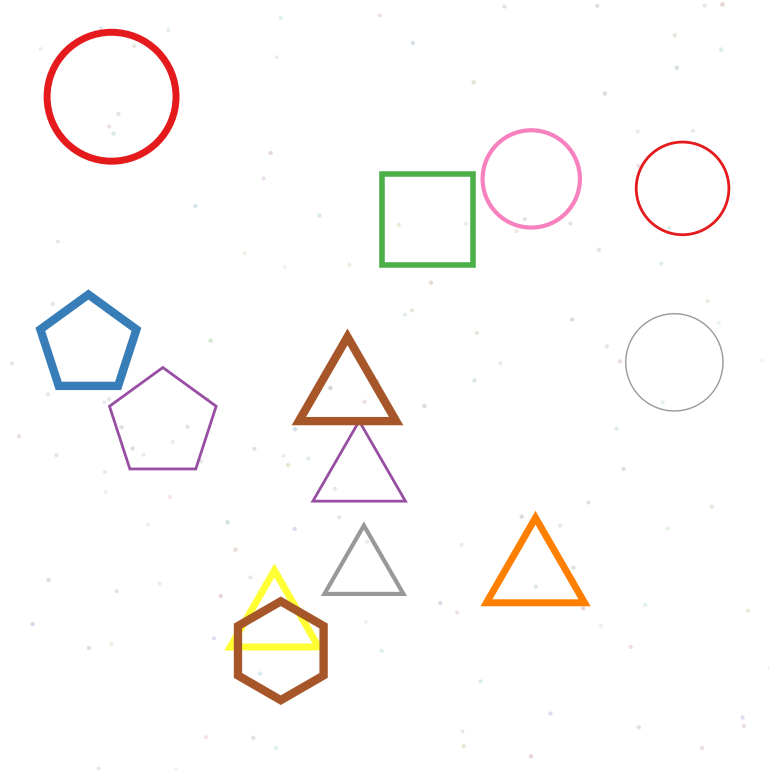[{"shape": "circle", "thickness": 2.5, "radius": 0.42, "center": [0.145, 0.874]}, {"shape": "circle", "thickness": 1, "radius": 0.3, "center": [0.886, 0.755]}, {"shape": "pentagon", "thickness": 3, "radius": 0.33, "center": [0.115, 0.552]}, {"shape": "square", "thickness": 2, "radius": 0.3, "center": [0.555, 0.715]}, {"shape": "pentagon", "thickness": 1, "radius": 0.36, "center": [0.211, 0.45]}, {"shape": "triangle", "thickness": 1, "radius": 0.35, "center": [0.466, 0.384]}, {"shape": "triangle", "thickness": 2.5, "radius": 0.37, "center": [0.695, 0.254]}, {"shape": "triangle", "thickness": 2.5, "radius": 0.33, "center": [0.356, 0.193]}, {"shape": "triangle", "thickness": 3, "radius": 0.36, "center": [0.451, 0.49]}, {"shape": "hexagon", "thickness": 3, "radius": 0.32, "center": [0.365, 0.155]}, {"shape": "circle", "thickness": 1.5, "radius": 0.32, "center": [0.69, 0.768]}, {"shape": "circle", "thickness": 0.5, "radius": 0.32, "center": [0.876, 0.529]}, {"shape": "triangle", "thickness": 1.5, "radius": 0.3, "center": [0.473, 0.258]}]